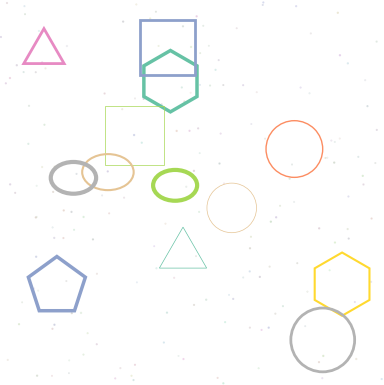[{"shape": "hexagon", "thickness": 2.5, "radius": 0.4, "center": [0.443, 0.789]}, {"shape": "triangle", "thickness": 0.5, "radius": 0.35, "center": [0.475, 0.339]}, {"shape": "circle", "thickness": 1, "radius": 0.37, "center": [0.765, 0.613]}, {"shape": "pentagon", "thickness": 2.5, "radius": 0.39, "center": [0.148, 0.256]}, {"shape": "square", "thickness": 2, "radius": 0.36, "center": [0.434, 0.877]}, {"shape": "triangle", "thickness": 2, "radius": 0.3, "center": [0.114, 0.865]}, {"shape": "oval", "thickness": 3, "radius": 0.29, "center": [0.455, 0.519]}, {"shape": "square", "thickness": 0.5, "radius": 0.38, "center": [0.348, 0.647]}, {"shape": "hexagon", "thickness": 1.5, "radius": 0.41, "center": [0.889, 0.262]}, {"shape": "circle", "thickness": 0.5, "radius": 0.32, "center": [0.602, 0.46]}, {"shape": "oval", "thickness": 1.5, "radius": 0.33, "center": [0.28, 0.553]}, {"shape": "circle", "thickness": 2, "radius": 0.41, "center": [0.838, 0.117]}, {"shape": "oval", "thickness": 3, "radius": 0.29, "center": [0.191, 0.538]}]